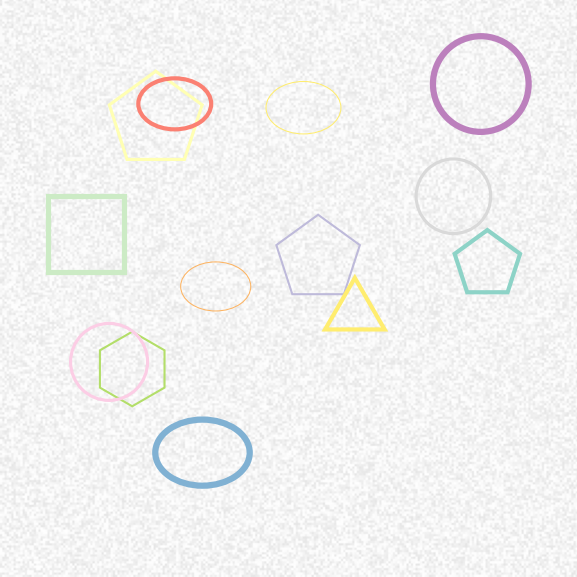[{"shape": "pentagon", "thickness": 2, "radius": 0.3, "center": [0.844, 0.541]}, {"shape": "pentagon", "thickness": 1.5, "radius": 0.42, "center": [0.27, 0.791]}, {"shape": "pentagon", "thickness": 1, "radius": 0.38, "center": [0.551, 0.551]}, {"shape": "oval", "thickness": 2, "radius": 0.32, "center": [0.303, 0.819]}, {"shape": "oval", "thickness": 3, "radius": 0.41, "center": [0.351, 0.215]}, {"shape": "oval", "thickness": 0.5, "radius": 0.3, "center": [0.374, 0.503]}, {"shape": "hexagon", "thickness": 1, "radius": 0.32, "center": [0.229, 0.36]}, {"shape": "circle", "thickness": 1.5, "radius": 0.33, "center": [0.189, 0.372]}, {"shape": "circle", "thickness": 1.5, "radius": 0.32, "center": [0.785, 0.659]}, {"shape": "circle", "thickness": 3, "radius": 0.41, "center": [0.833, 0.854]}, {"shape": "square", "thickness": 2.5, "radius": 0.33, "center": [0.149, 0.594]}, {"shape": "triangle", "thickness": 2, "radius": 0.3, "center": [0.614, 0.458]}, {"shape": "oval", "thickness": 0.5, "radius": 0.32, "center": [0.525, 0.813]}]